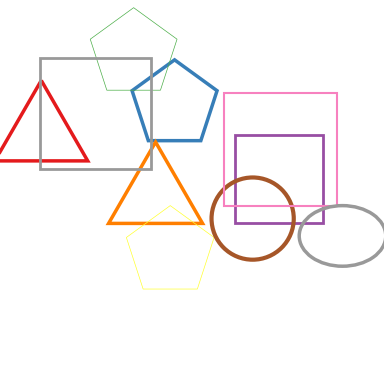[{"shape": "triangle", "thickness": 2.5, "radius": 0.7, "center": [0.107, 0.652]}, {"shape": "pentagon", "thickness": 2.5, "radius": 0.58, "center": [0.453, 0.729]}, {"shape": "pentagon", "thickness": 0.5, "radius": 0.59, "center": [0.347, 0.862]}, {"shape": "square", "thickness": 2, "radius": 0.57, "center": [0.724, 0.536]}, {"shape": "triangle", "thickness": 2.5, "radius": 0.7, "center": [0.404, 0.49]}, {"shape": "pentagon", "thickness": 0.5, "radius": 0.6, "center": [0.442, 0.346]}, {"shape": "circle", "thickness": 3, "radius": 0.53, "center": [0.656, 0.432]}, {"shape": "square", "thickness": 1.5, "radius": 0.73, "center": [0.728, 0.612]}, {"shape": "oval", "thickness": 2.5, "radius": 0.56, "center": [0.89, 0.387]}, {"shape": "square", "thickness": 2, "radius": 0.72, "center": [0.247, 0.706]}]